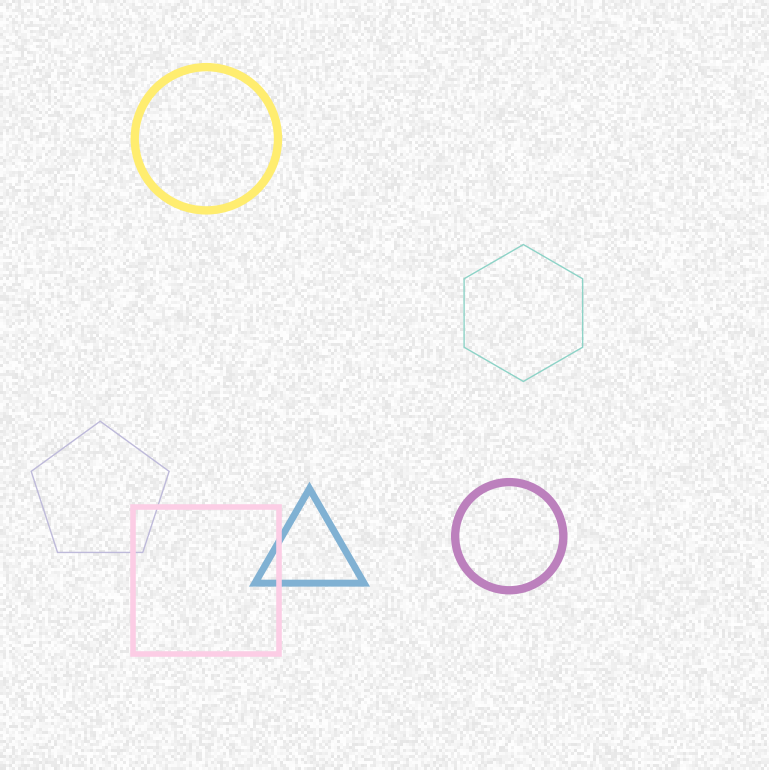[{"shape": "hexagon", "thickness": 0.5, "radius": 0.44, "center": [0.68, 0.594]}, {"shape": "pentagon", "thickness": 0.5, "radius": 0.47, "center": [0.13, 0.359]}, {"shape": "triangle", "thickness": 2.5, "radius": 0.41, "center": [0.402, 0.284]}, {"shape": "square", "thickness": 2, "radius": 0.48, "center": [0.267, 0.246]}, {"shape": "circle", "thickness": 3, "radius": 0.35, "center": [0.661, 0.304]}, {"shape": "circle", "thickness": 3, "radius": 0.47, "center": [0.268, 0.82]}]